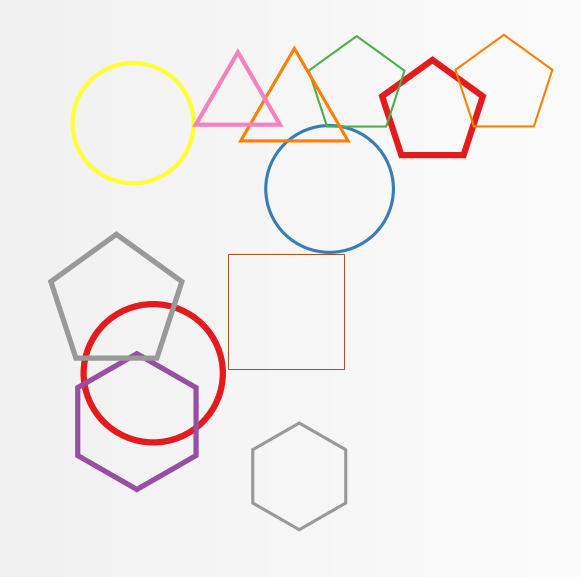[{"shape": "circle", "thickness": 3, "radius": 0.6, "center": [0.264, 0.353]}, {"shape": "pentagon", "thickness": 3, "radius": 0.46, "center": [0.744, 0.804]}, {"shape": "circle", "thickness": 1.5, "radius": 0.55, "center": [0.567, 0.672]}, {"shape": "pentagon", "thickness": 1, "radius": 0.43, "center": [0.614, 0.85]}, {"shape": "hexagon", "thickness": 2.5, "radius": 0.59, "center": [0.236, 0.269]}, {"shape": "pentagon", "thickness": 1, "radius": 0.44, "center": [0.867, 0.851]}, {"shape": "triangle", "thickness": 1.5, "radius": 0.53, "center": [0.506, 0.808]}, {"shape": "circle", "thickness": 2, "radius": 0.52, "center": [0.229, 0.786]}, {"shape": "square", "thickness": 0.5, "radius": 0.5, "center": [0.493, 0.46]}, {"shape": "triangle", "thickness": 2, "radius": 0.42, "center": [0.409, 0.825]}, {"shape": "pentagon", "thickness": 2.5, "radius": 0.59, "center": [0.2, 0.475]}, {"shape": "hexagon", "thickness": 1.5, "radius": 0.46, "center": [0.515, 0.174]}]